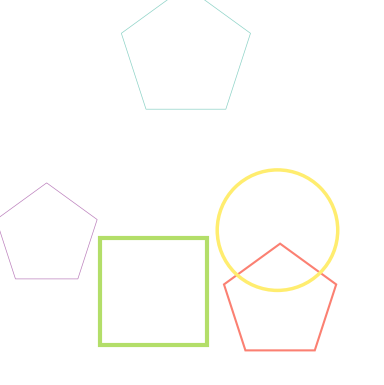[{"shape": "pentagon", "thickness": 0.5, "radius": 0.88, "center": [0.483, 0.859]}, {"shape": "pentagon", "thickness": 1.5, "radius": 0.77, "center": [0.728, 0.214]}, {"shape": "square", "thickness": 3, "radius": 0.7, "center": [0.398, 0.243]}, {"shape": "pentagon", "thickness": 0.5, "radius": 0.69, "center": [0.121, 0.387]}, {"shape": "circle", "thickness": 2.5, "radius": 0.78, "center": [0.721, 0.402]}]